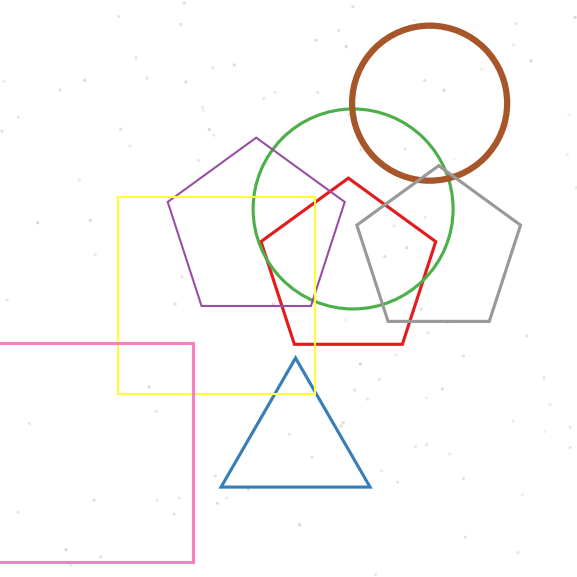[{"shape": "pentagon", "thickness": 1.5, "radius": 0.8, "center": [0.603, 0.532]}, {"shape": "triangle", "thickness": 1.5, "radius": 0.74, "center": [0.512, 0.23]}, {"shape": "circle", "thickness": 1.5, "radius": 0.87, "center": [0.611, 0.637]}, {"shape": "pentagon", "thickness": 1, "radius": 0.81, "center": [0.444, 0.6]}, {"shape": "square", "thickness": 1, "radius": 0.85, "center": [0.375, 0.487]}, {"shape": "circle", "thickness": 3, "radius": 0.67, "center": [0.744, 0.82]}, {"shape": "square", "thickness": 1.5, "radius": 0.95, "center": [0.144, 0.215]}, {"shape": "pentagon", "thickness": 1.5, "radius": 0.75, "center": [0.76, 0.563]}]